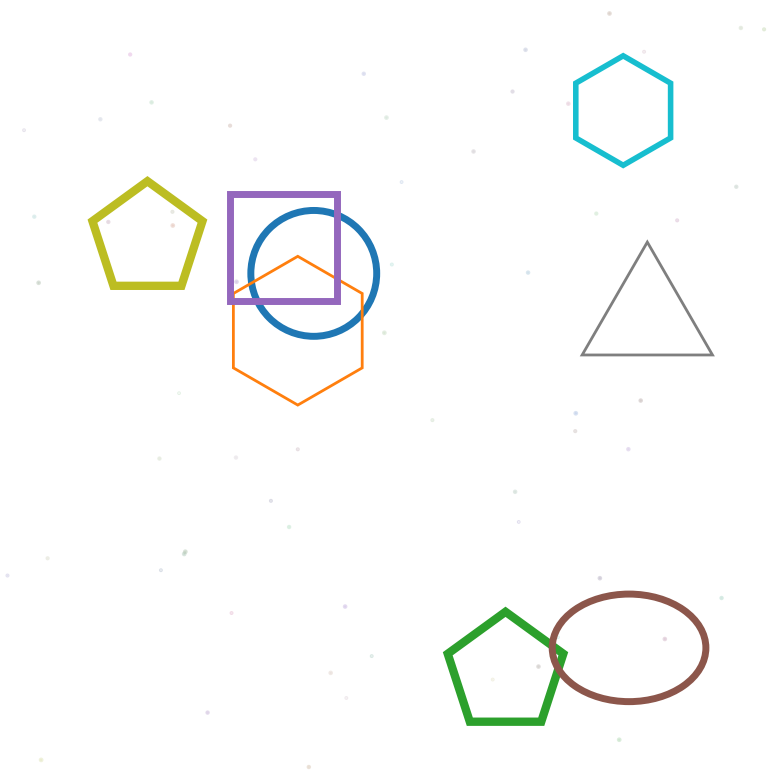[{"shape": "circle", "thickness": 2.5, "radius": 0.41, "center": [0.407, 0.645]}, {"shape": "hexagon", "thickness": 1, "radius": 0.48, "center": [0.387, 0.571]}, {"shape": "pentagon", "thickness": 3, "radius": 0.39, "center": [0.657, 0.127]}, {"shape": "square", "thickness": 2.5, "radius": 0.35, "center": [0.368, 0.679]}, {"shape": "oval", "thickness": 2.5, "radius": 0.5, "center": [0.817, 0.159]}, {"shape": "triangle", "thickness": 1, "radius": 0.49, "center": [0.841, 0.588]}, {"shape": "pentagon", "thickness": 3, "radius": 0.38, "center": [0.191, 0.69]}, {"shape": "hexagon", "thickness": 2, "radius": 0.36, "center": [0.809, 0.856]}]